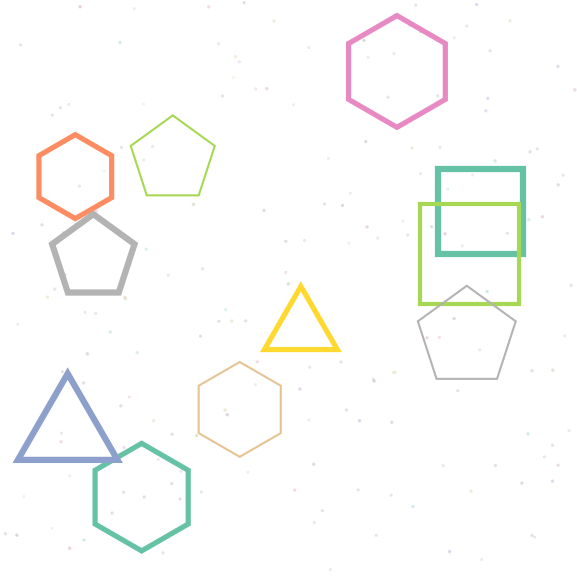[{"shape": "hexagon", "thickness": 2.5, "radius": 0.47, "center": [0.245, 0.138]}, {"shape": "square", "thickness": 3, "radius": 0.37, "center": [0.832, 0.634]}, {"shape": "hexagon", "thickness": 2.5, "radius": 0.36, "center": [0.13, 0.693]}, {"shape": "triangle", "thickness": 3, "radius": 0.5, "center": [0.117, 0.253]}, {"shape": "hexagon", "thickness": 2.5, "radius": 0.48, "center": [0.687, 0.875]}, {"shape": "square", "thickness": 2, "radius": 0.43, "center": [0.813, 0.559]}, {"shape": "pentagon", "thickness": 1, "radius": 0.38, "center": [0.299, 0.723]}, {"shape": "triangle", "thickness": 2.5, "radius": 0.36, "center": [0.521, 0.43]}, {"shape": "hexagon", "thickness": 1, "radius": 0.41, "center": [0.415, 0.29]}, {"shape": "pentagon", "thickness": 3, "radius": 0.38, "center": [0.162, 0.553]}, {"shape": "pentagon", "thickness": 1, "radius": 0.45, "center": [0.808, 0.415]}]